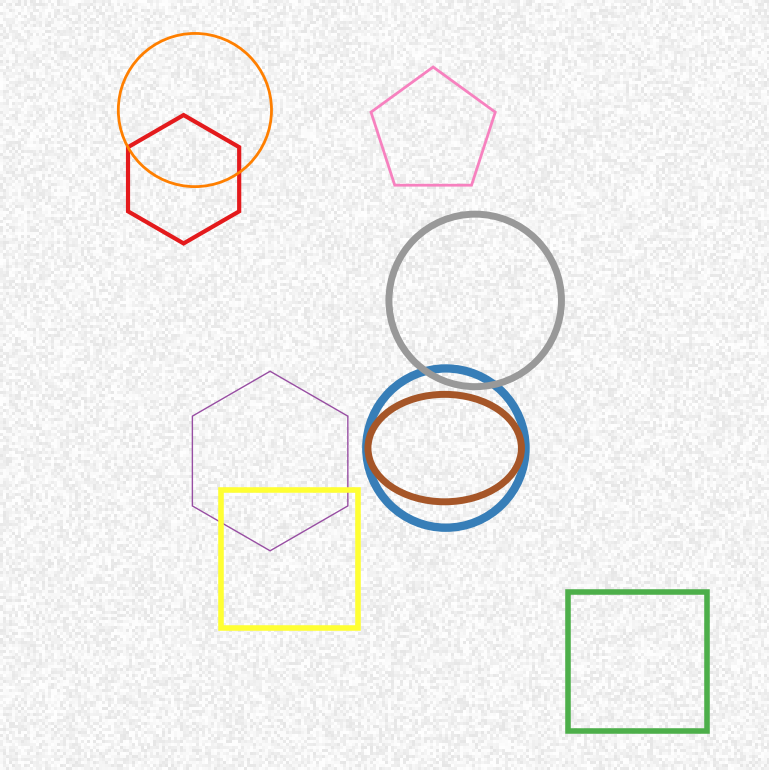[{"shape": "hexagon", "thickness": 1.5, "radius": 0.42, "center": [0.238, 0.767]}, {"shape": "circle", "thickness": 3, "radius": 0.52, "center": [0.579, 0.418]}, {"shape": "square", "thickness": 2, "radius": 0.45, "center": [0.828, 0.141]}, {"shape": "hexagon", "thickness": 0.5, "radius": 0.58, "center": [0.351, 0.401]}, {"shape": "circle", "thickness": 1, "radius": 0.5, "center": [0.253, 0.857]}, {"shape": "square", "thickness": 2, "radius": 0.45, "center": [0.376, 0.274]}, {"shape": "oval", "thickness": 2.5, "radius": 0.5, "center": [0.578, 0.418]}, {"shape": "pentagon", "thickness": 1, "radius": 0.42, "center": [0.563, 0.828]}, {"shape": "circle", "thickness": 2.5, "radius": 0.56, "center": [0.617, 0.61]}]